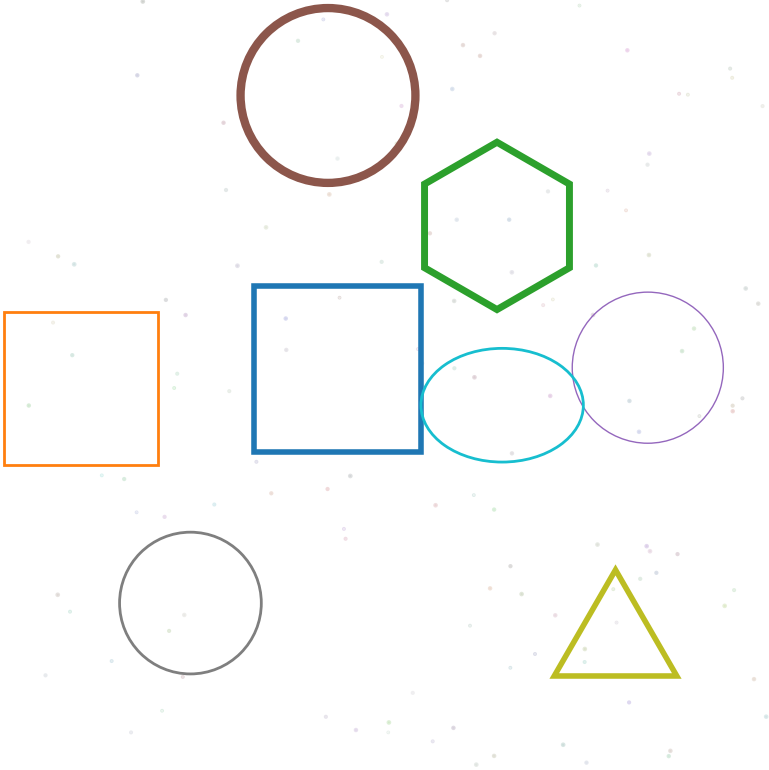[{"shape": "square", "thickness": 2, "radius": 0.54, "center": [0.438, 0.521]}, {"shape": "square", "thickness": 1, "radius": 0.5, "center": [0.106, 0.495]}, {"shape": "hexagon", "thickness": 2.5, "radius": 0.54, "center": [0.645, 0.707]}, {"shape": "circle", "thickness": 0.5, "radius": 0.49, "center": [0.841, 0.522]}, {"shape": "circle", "thickness": 3, "radius": 0.57, "center": [0.426, 0.876]}, {"shape": "circle", "thickness": 1, "radius": 0.46, "center": [0.247, 0.217]}, {"shape": "triangle", "thickness": 2, "radius": 0.46, "center": [0.799, 0.168]}, {"shape": "oval", "thickness": 1, "radius": 0.53, "center": [0.652, 0.474]}]